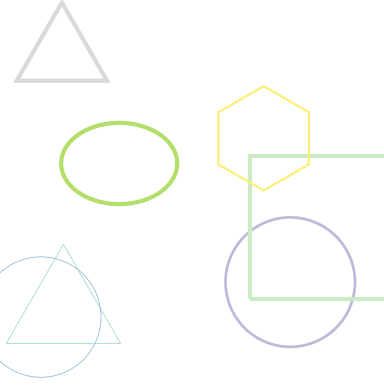[{"shape": "triangle", "thickness": 0.5, "radius": 0.86, "center": [0.165, 0.194]}, {"shape": "circle", "thickness": 2, "radius": 0.84, "center": [0.754, 0.267]}, {"shape": "circle", "thickness": 0.5, "radius": 0.78, "center": [0.106, 0.176]}, {"shape": "oval", "thickness": 3, "radius": 0.75, "center": [0.31, 0.575]}, {"shape": "triangle", "thickness": 3, "radius": 0.68, "center": [0.161, 0.858]}, {"shape": "square", "thickness": 3, "radius": 0.93, "center": [0.834, 0.409]}, {"shape": "hexagon", "thickness": 1.5, "radius": 0.68, "center": [0.685, 0.641]}]